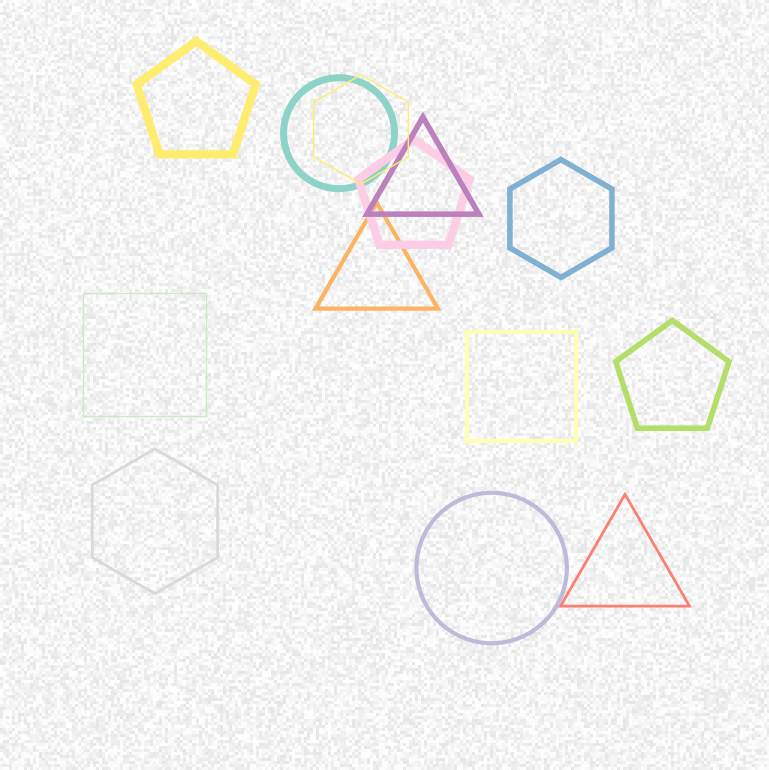[{"shape": "circle", "thickness": 2.5, "radius": 0.36, "center": [0.44, 0.827]}, {"shape": "square", "thickness": 1.5, "radius": 0.35, "center": [0.678, 0.498]}, {"shape": "circle", "thickness": 1.5, "radius": 0.49, "center": [0.638, 0.262]}, {"shape": "triangle", "thickness": 1, "radius": 0.48, "center": [0.812, 0.261]}, {"shape": "hexagon", "thickness": 2, "radius": 0.38, "center": [0.728, 0.716]}, {"shape": "triangle", "thickness": 1.5, "radius": 0.46, "center": [0.489, 0.645]}, {"shape": "pentagon", "thickness": 2, "radius": 0.39, "center": [0.873, 0.506]}, {"shape": "pentagon", "thickness": 3, "radius": 0.38, "center": [0.538, 0.744]}, {"shape": "hexagon", "thickness": 1, "radius": 0.47, "center": [0.201, 0.323]}, {"shape": "triangle", "thickness": 2, "radius": 0.42, "center": [0.549, 0.764]}, {"shape": "square", "thickness": 0.5, "radius": 0.4, "center": [0.188, 0.539]}, {"shape": "pentagon", "thickness": 3, "radius": 0.41, "center": [0.255, 0.865]}, {"shape": "hexagon", "thickness": 0.5, "radius": 0.36, "center": [0.469, 0.832]}]